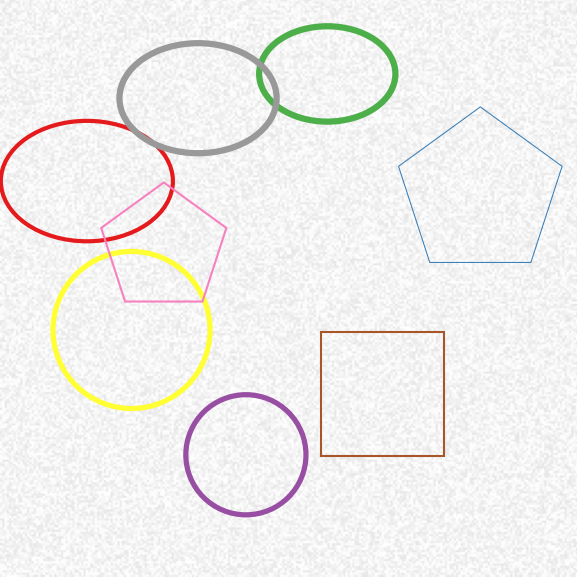[{"shape": "oval", "thickness": 2, "radius": 0.74, "center": [0.15, 0.686]}, {"shape": "pentagon", "thickness": 0.5, "radius": 0.74, "center": [0.832, 0.665]}, {"shape": "oval", "thickness": 3, "radius": 0.59, "center": [0.567, 0.871]}, {"shape": "circle", "thickness": 2.5, "radius": 0.52, "center": [0.426, 0.212]}, {"shape": "circle", "thickness": 2.5, "radius": 0.68, "center": [0.228, 0.428]}, {"shape": "square", "thickness": 1, "radius": 0.53, "center": [0.663, 0.317]}, {"shape": "pentagon", "thickness": 1, "radius": 0.57, "center": [0.284, 0.569]}, {"shape": "oval", "thickness": 3, "radius": 0.68, "center": [0.343, 0.829]}]